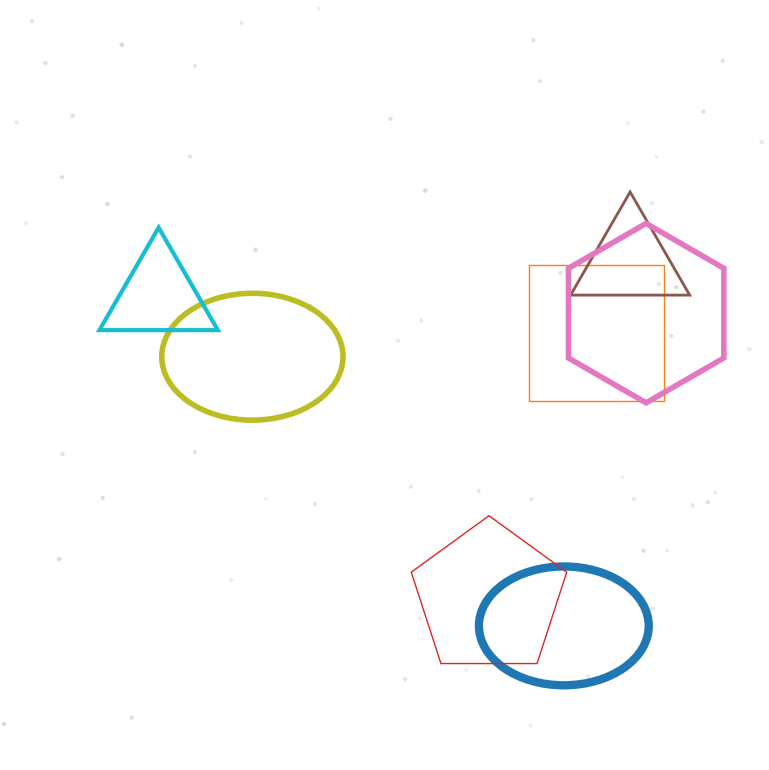[{"shape": "oval", "thickness": 3, "radius": 0.55, "center": [0.732, 0.187]}, {"shape": "square", "thickness": 0.5, "radius": 0.44, "center": [0.775, 0.567]}, {"shape": "pentagon", "thickness": 0.5, "radius": 0.53, "center": [0.635, 0.224]}, {"shape": "triangle", "thickness": 1, "radius": 0.45, "center": [0.818, 0.661]}, {"shape": "hexagon", "thickness": 2, "radius": 0.58, "center": [0.839, 0.593]}, {"shape": "oval", "thickness": 2, "radius": 0.59, "center": [0.328, 0.537]}, {"shape": "triangle", "thickness": 1.5, "radius": 0.44, "center": [0.206, 0.616]}]